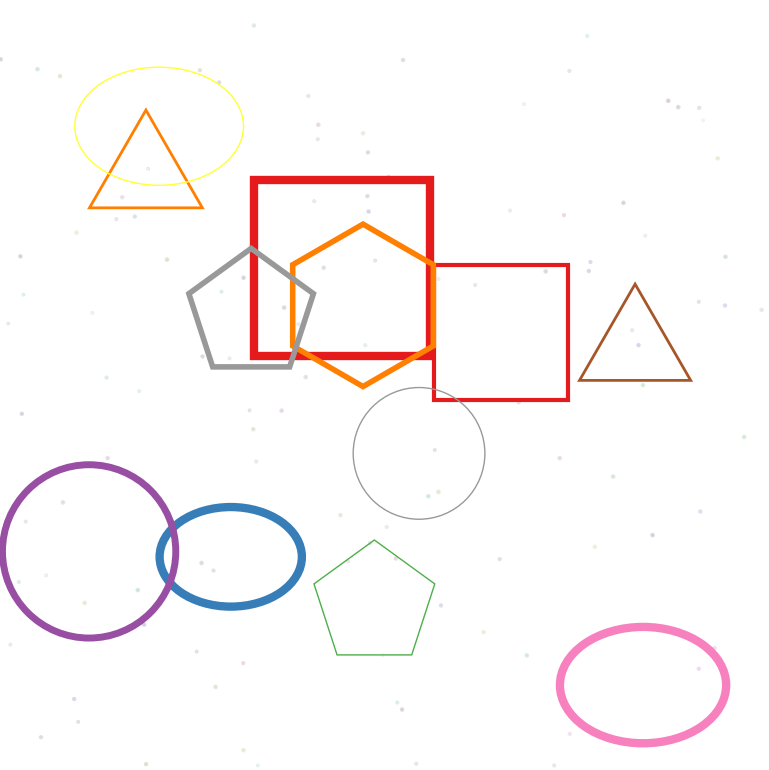[{"shape": "square", "thickness": 3, "radius": 0.57, "center": [0.444, 0.652]}, {"shape": "square", "thickness": 1.5, "radius": 0.44, "center": [0.65, 0.568]}, {"shape": "oval", "thickness": 3, "radius": 0.46, "center": [0.3, 0.277]}, {"shape": "pentagon", "thickness": 0.5, "radius": 0.41, "center": [0.486, 0.216]}, {"shape": "circle", "thickness": 2.5, "radius": 0.56, "center": [0.116, 0.284]}, {"shape": "hexagon", "thickness": 2, "radius": 0.53, "center": [0.471, 0.603]}, {"shape": "triangle", "thickness": 1, "radius": 0.42, "center": [0.19, 0.772]}, {"shape": "oval", "thickness": 0.5, "radius": 0.55, "center": [0.207, 0.836]}, {"shape": "triangle", "thickness": 1, "radius": 0.42, "center": [0.825, 0.548]}, {"shape": "oval", "thickness": 3, "radius": 0.54, "center": [0.835, 0.11]}, {"shape": "circle", "thickness": 0.5, "radius": 0.43, "center": [0.544, 0.411]}, {"shape": "pentagon", "thickness": 2, "radius": 0.43, "center": [0.326, 0.592]}]